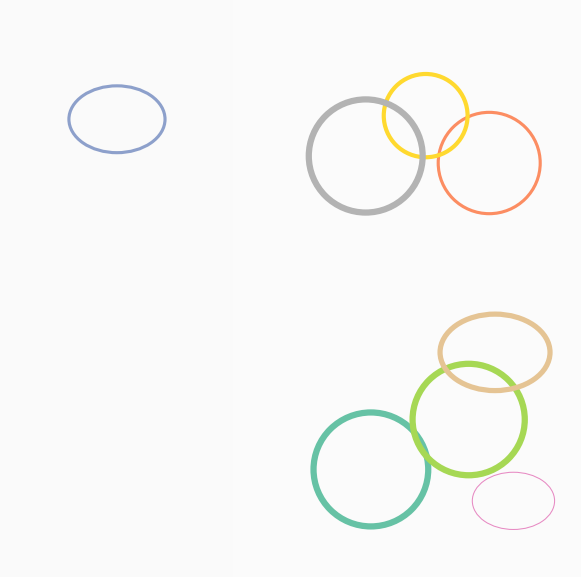[{"shape": "circle", "thickness": 3, "radius": 0.49, "center": [0.638, 0.186]}, {"shape": "circle", "thickness": 1.5, "radius": 0.44, "center": [0.842, 0.717]}, {"shape": "oval", "thickness": 1.5, "radius": 0.41, "center": [0.201, 0.793]}, {"shape": "oval", "thickness": 0.5, "radius": 0.35, "center": [0.883, 0.132]}, {"shape": "circle", "thickness": 3, "radius": 0.48, "center": [0.806, 0.273]}, {"shape": "circle", "thickness": 2, "radius": 0.36, "center": [0.732, 0.799]}, {"shape": "oval", "thickness": 2.5, "radius": 0.47, "center": [0.852, 0.389]}, {"shape": "circle", "thickness": 3, "radius": 0.49, "center": [0.629, 0.729]}]